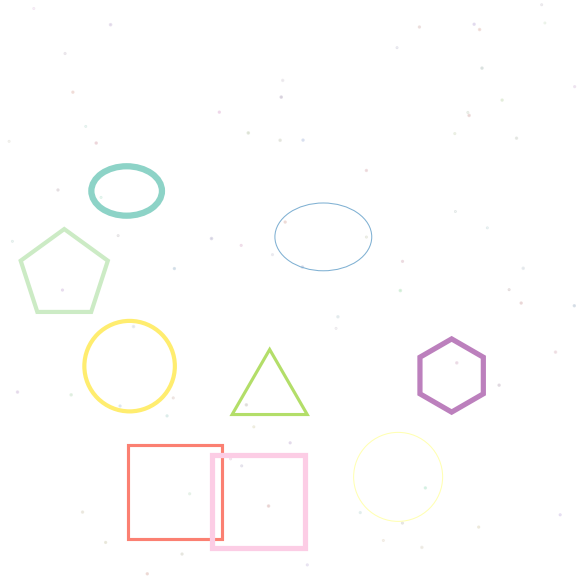[{"shape": "oval", "thickness": 3, "radius": 0.31, "center": [0.219, 0.668]}, {"shape": "circle", "thickness": 0.5, "radius": 0.39, "center": [0.689, 0.173]}, {"shape": "square", "thickness": 1.5, "radius": 0.41, "center": [0.303, 0.146]}, {"shape": "oval", "thickness": 0.5, "radius": 0.42, "center": [0.56, 0.589]}, {"shape": "triangle", "thickness": 1.5, "radius": 0.38, "center": [0.467, 0.319]}, {"shape": "square", "thickness": 2.5, "radius": 0.4, "center": [0.448, 0.131]}, {"shape": "hexagon", "thickness": 2.5, "radius": 0.32, "center": [0.782, 0.349]}, {"shape": "pentagon", "thickness": 2, "radius": 0.4, "center": [0.111, 0.523]}, {"shape": "circle", "thickness": 2, "radius": 0.39, "center": [0.224, 0.365]}]